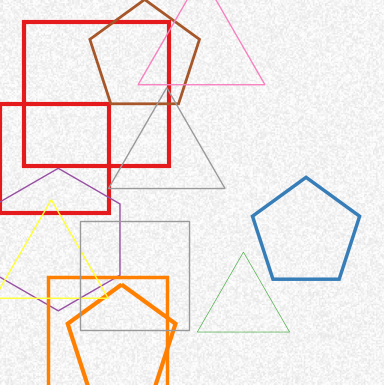[{"shape": "square", "thickness": 3, "radius": 0.71, "center": [0.142, 0.589]}, {"shape": "square", "thickness": 3, "radius": 0.94, "center": [0.251, 0.756]}, {"shape": "pentagon", "thickness": 2.5, "radius": 0.73, "center": [0.795, 0.393]}, {"shape": "triangle", "thickness": 0.5, "radius": 0.69, "center": [0.632, 0.207]}, {"shape": "hexagon", "thickness": 1, "radius": 0.93, "center": [0.151, 0.378]}, {"shape": "square", "thickness": 2.5, "radius": 0.77, "center": [0.28, 0.127]}, {"shape": "pentagon", "thickness": 3, "radius": 0.74, "center": [0.316, 0.114]}, {"shape": "triangle", "thickness": 1, "radius": 0.85, "center": [0.133, 0.311]}, {"shape": "pentagon", "thickness": 2, "radius": 0.75, "center": [0.376, 0.852]}, {"shape": "triangle", "thickness": 1, "radius": 0.95, "center": [0.523, 0.875]}, {"shape": "triangle", "thickness": 1, "radius": 0.87, "center": [0.433, 0.598]}, {"shape": "square", "thickness": 1, "radius": 0.7, "center": [0.35, 0.284]}]